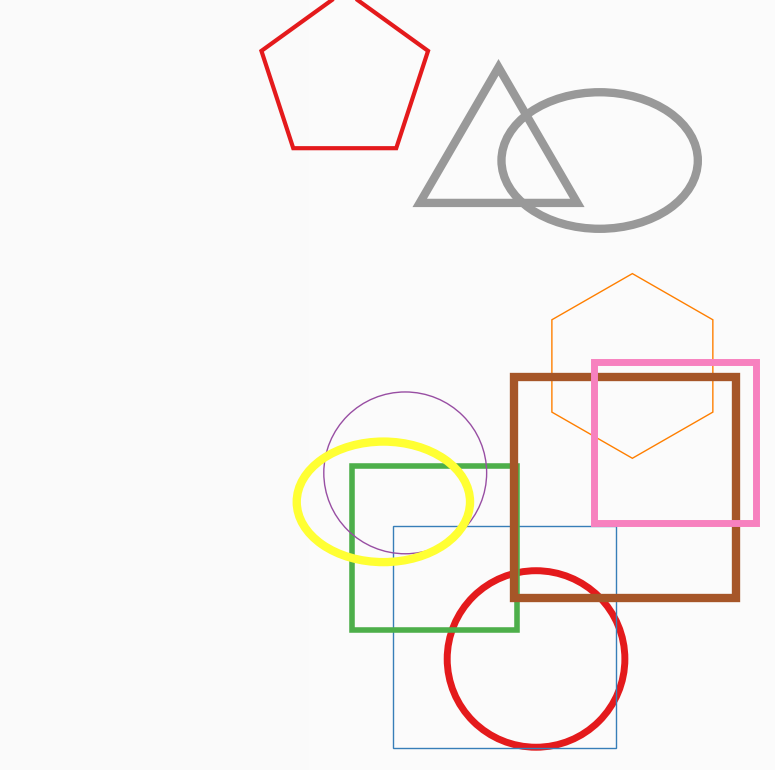[{"shape": "pentagon", "thickness": 1.5, "radius": 0.57, "center": [0.445, 0.899]}, {"shape": "circle", "thickness": 2.5, "radius": 0.57, "center": [0.692, 0.144]}, {"shape": "square", "thickness": 0.5, "radius": 0.72, "center": [0.652, 0.173]}, {"shape": "square", "thickness": 2, "radius": 0.53, "center": [0.56, 0.288]}, {"shape": "circle", "thickness": 0.5, "radius": 0.53, "center": [0.523, 0.386]}, {"shape": "hexagon", "thickness": 0.5, "radius": 0.6, "center": [0.816, 0.525]}, {"shape": "oval", "thickness": 3, "radius": 0.56, "center": [0.495, 0.348]}, {"shape": "square", "thickness": 3, "radius": 0.72, "center": [0.807, 0.367]}, {"shape": "square", "thickness": 2.5, "radius": 0.52, "center": [0.871, 0.426]}, {"shape": "oval", "thickness": 3, "radius": 0.63, "center": [0.774, 0.792]}, {"shape": "triangle", "thickness": 3, "radius": 0.59, "center": [0.643, 0.795]}]